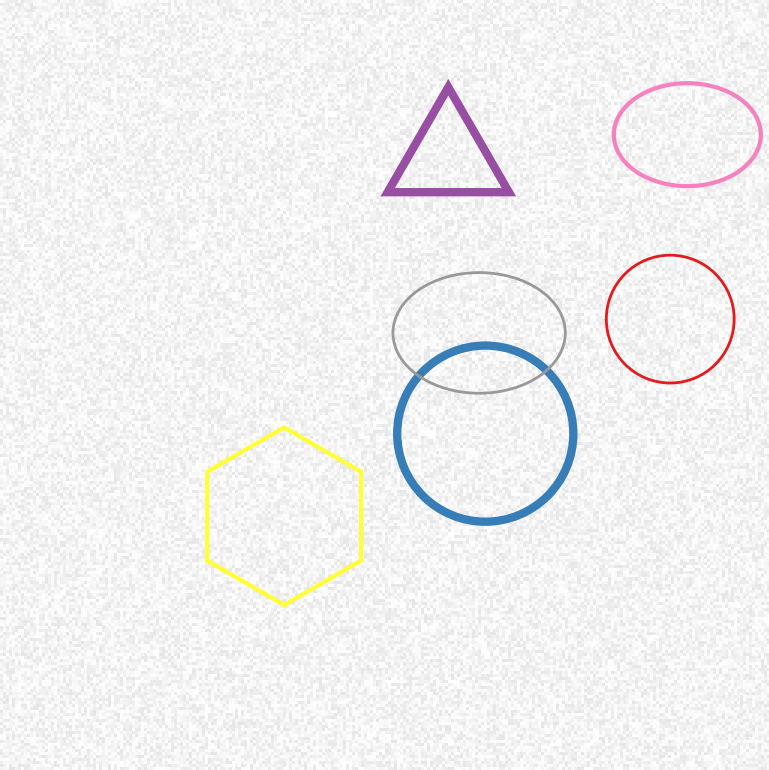[{"shape": "circle", "thickness": 1, "radius": 0.42, "center": [0.87, 0.586]}, {"shape": "circle", "thickness": 3, "radius": 0.57, "center": [0.63, 0.437]}, {"shape": "triangle", "thickness": 3, "radius": 0.45, "center": [0.582, 0.796]}, {"shape": "hexagon", "thickness": 1.5, "radius": 0.58, "center": [0.369, 0.33]}, {"shape": "oval", "thickness": 1.5, "radius": 0.48, "center": [0.893, 0.825]}, {"shape": "oval", "thickness": 1, "radius": 0.56, "center": [0.622, 0.568]}]